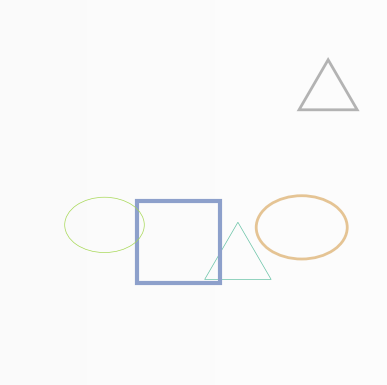[{"shape": "triangle", "thickness": 0.5, "radius": 0.5, "center": [0.614, 0.324]}, {"shape": "square", "thickness": 3, "radius": 0.53, "center": [0.46, 0.371]}, {"shape": "oval", "thickness": 0.5, "radius": 0.51, "center": [0.27, 0.416]}, {"shape": "oval", "thickness": 2, "radius": 0.59, "center": [0.779, 0.409]}, {"shape": "triangle", "thickness": 2, "radius": 0.43, "center": [0.847, 0.758]}]